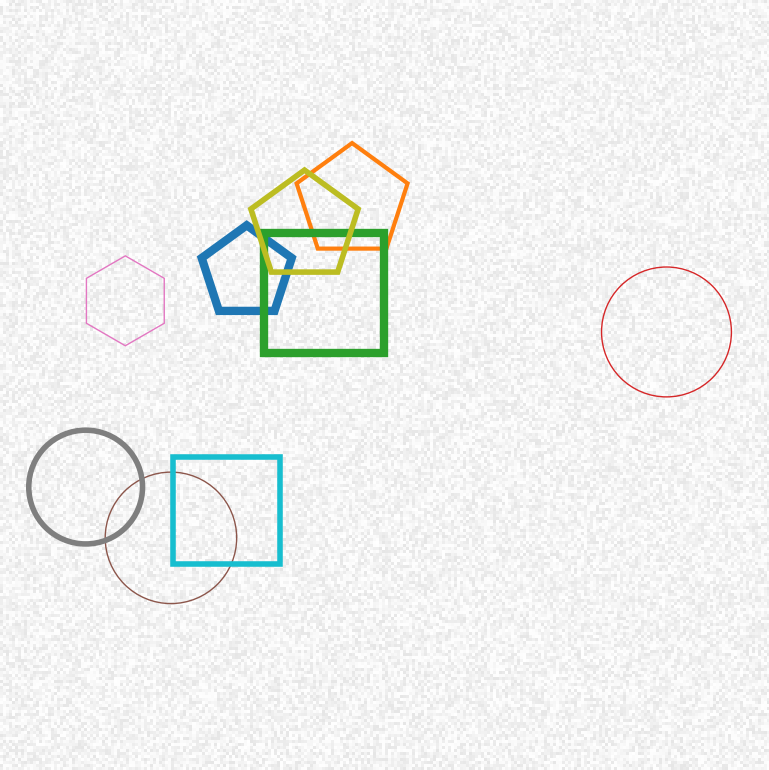[{"shape": "pentagon", "thickness": 3, "radius": 0.31, "center": [0.32, 0.646]}, {"shape": "pentagon", "thickness": 1.5, "radius": 0.38, "center": [0.457, 0.738]}, {"shape": "square", "thickness": 3, "radius": 0.39, "center": [0.421, 0.62]}, {"shape": "circle", "thickness": 0.5, "radius": 0.42, "center": [0.866, 0.569]}, {"shape": "circle", "thickness": 0.5, "radius": 0.43, "center": [0.222, 0.301]}, {"shape": "hexagon", "thickness": 0.5, "radius": 0.29, "center": [0.163, 0.609]}, {"shape": "circle", "thickness": 2, "radius": 0.37, "center": [0.111, 0.367]}, {"shape": "pentagon", "thickness": 2, "radius": 0.37, "center": [0.395, 0.706]}, {"shape": "square", "thickness": 2, "radius": 0.35, "center": [0.294, 0.337]}]